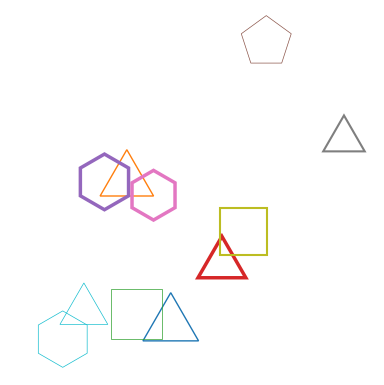[{"shape": "triangle", "thickness": 1, "radius": 0.42, "center": [0.443, 0.156]}, {"shape": "triangle", "thickness": 1, "radius": 0.4, "center": [0.329, 0.531]}, {"shape": "square", "thickness": 0.5, "radius": 0.33, "center": [0.355, 0.184]}, {"shape": "triangle", "thickness": 2.5, "radius": 0.36, "center": [0.576, 0.314]}, {"shape": "hexagon", "thickness": 2.5, "radius": 0.36, "center": [0.271, 0.528]}, {"shape": "pentagon", "thickness": 0.5, "radius": 0.34, "center": [0.692, 0.891]}, {"shape": "hexagon", "thickness": 2.5, "radius": 0.32, "center": [0.399, 0.493]}, {"shape": "triangle", "thickness": 1.5, "radius": 0.31, "center": [0.893, 0.638]}, {"shape": "square", "thickness": 1.5, "radius": 0.31, "center": [0.633, 0.399]}, {"shape": "hexagon", "thickness": 0.5, "radius": 0.37, "center": [0.163, 0.119]}, {"shape": "triangle", "thickness": 0.5, "radius": 0.36, "center": [0.218, 0.193]}]